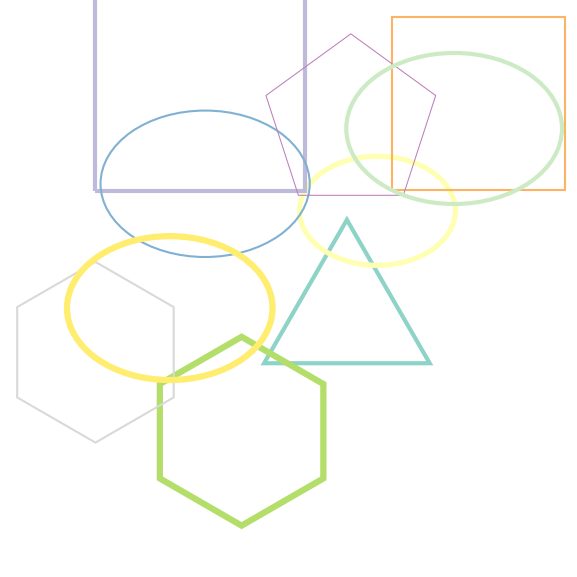[{"shape": "triangle", "thickness": 2, "radius": 0.83, "center": [0.601, 0.453]}, {"shape": "oval", "thickness": 2.5, "radius": 0.67, "center": [0.653, 0.634]}, {"shape": "square", "thickness": 2, "radius": 0.91, "center": [0.346, 0.85]}, {"shape": "oval", "thickness": 1, "radius": 0.91, "center": [0.355, 0.681]}, {"shape": "square", "thickness": 1, "radius": 0.75, "center": [0.829, 0.82]}, {"shape": "hexagon", "thickness": 3, "radius": 0.82, "center": [0.418, 0.252]}, {"shape": "hexagon", "thickness": 1, "radius": 0.78, "center": [0.165, 0.389]}, {"shape": "pentagon", "thickness": 0.5, "radius": 0.77, "center": [0.607, 0.786]}, {"shape": "oval", "thickness": 2, "radius": 0.93, "center": [0.786, 0.777]}, {"shape": "oval", "thickness": 3, "radius": 0.89, "center": [0.294, 0.466]}]